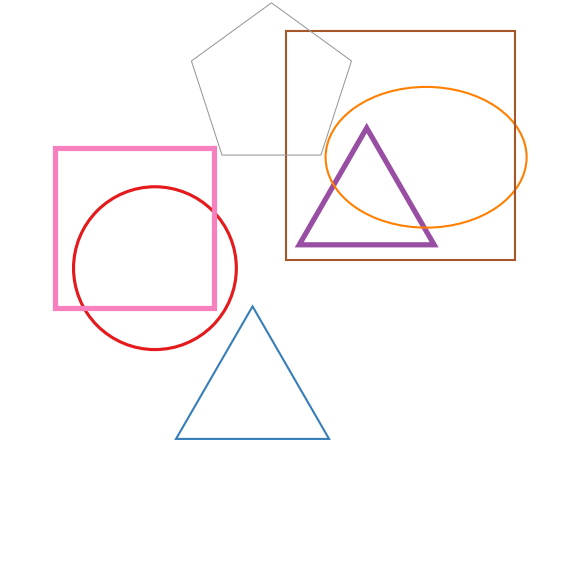[{"shape": "circle", "thickness": 1.5, "radius": 0.7, "center": [0.268, 0.535]}, {"shape": "triangle", "thickness": 1, "radius": 0.77, "center": [0.437, 0.316]}, {"shape": "triangle", "thickness": 2.5, "radius": 0.67, "center": [0.635, 0.643]}, {"shape": "oval", "thickness": 1, "radius": 0.87, "center": [0.738, 0.727]}, {"shape": "square", "thickness": 1, "radius": 0.99, "center": [0.693, 0.747]}, {"shape": "square", "thickness": 2.5, "radius": 0.69, "center": [0.233, 0.605]}, {"shape": "pentagon", "thickness": 0.5, "radius": 0.73, "center": [0.47, 0.849]}]